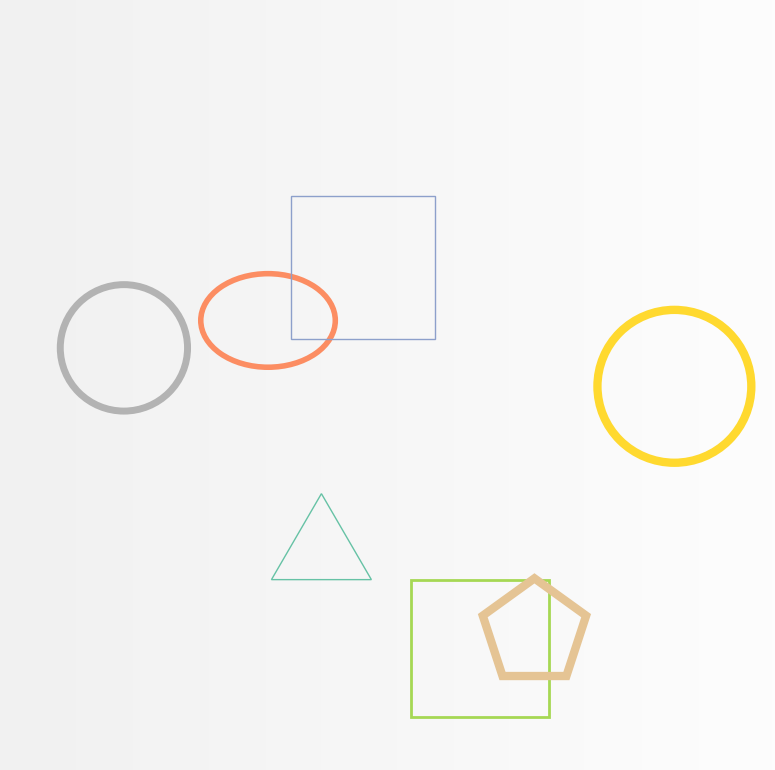[{"shape": "triangle", "thickness": 0.5, "radius": 0.37, "center": [0.415, 0.284]}, {"shape": "oval", "thickness": 2, "radius": 0.43, "center": [0.346, 0.584]}, {"shape": "square", "thickness": 0.5, "radius": 0.46, "center": [0.469, 0.652]}, {"shape": "square", "thickness": 1, "radius": 0.44, "center": [0.62, 0.158]}, {"shape": "circle", "thickness": 3, "radius": 0.5, "center": [0.87, 0.498]}, {"shape": "pentagon", "thickness": 3, "radius": 0.35, "center": [0.69, 0.179]}, {"shape": "circle", "thickness": 2.5, "radius": 0.41, "center": [0.16, 0.548]}]